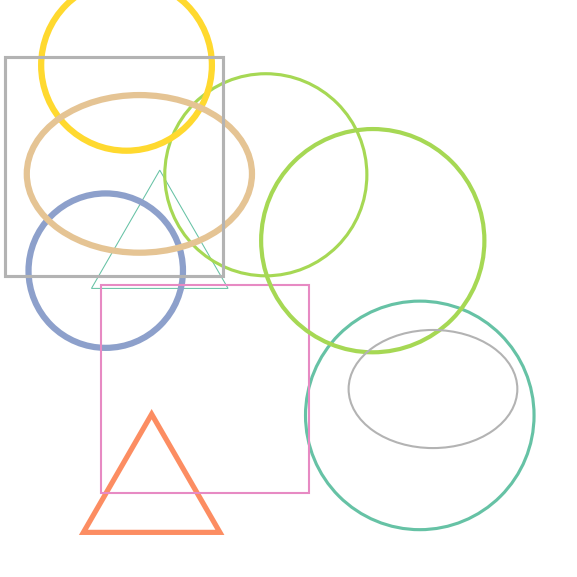[{"shape": "circle", "thickness": 1.5, "radius": 0.99, "center": [0.727, 0.28]}, {"shape": "triangle", "thickness": 0.5, "radius": 0.68, "center": [0.277, 0.568]}, {"shape": "triangle", "thickness": 2.5, "radius": 0.68, "center": [0.263, 0.146]}, {"shape": "circle", "thickness": 3, "radius": 0.67, "center": [0.183, 0.53]}, {"shape": "square", "thickness": 1, "radius": 0.9, "center": [0.355, 0.326]}, {"shape": "circle", "thickness": 2, "radius": 0.97, "center": [0.645, 0.582]}, {"shape": "circle", "thickness": 1.5, "radius": 0.87, "center": [0.46, 0.697]}, {"shape": "circle", "thickness": 3, "radius": 0.74, "center": [0.219, 0.886]}, {"shape": "oval", "thickness": 3, "radius": 0.97, "center": [0.241, 0.698]}, {"shape": "oval", "thickness": 1, "radius": 0.73, "center": [0.75, 0.326]}, {"shape": "square", "thickness": 1.5, "radius": 0.95, "center": [0.197, 0.711]}]